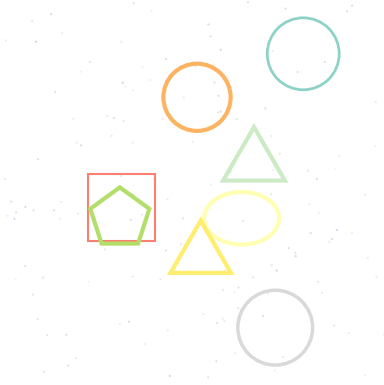[{"shape": "circle", "thickness": 2, "radius": 0.47, "center": [0.788, 0.86]}, {"shape": "oval", "thickness": 3, "radius": 0.49, "center": [0.628, 0.433]}, {"shape": "square", "thickness": 1.5, "radius": 0.43, "center": [0.315, 0.461]}, {"shape": "circle", "thickness": 3, "radius": 0.44, "center": [0.512, 0.747]}, {"shape": "pentagon", "thickness": 3, "radius": 0.4, "center": [0.311, 0.433]}, {"shape": "circle", "thickness": 2.5, "radius": 0.49, "center": [0.715, 0.149]}, {"shape": "triangle", "thickness": 3, "radius": 0.46, "center": [0.66, 0.577]}, {"shape": "triangle", "thickness": 3, "radius": 0.45, "center": [0.521, 0.336]}]